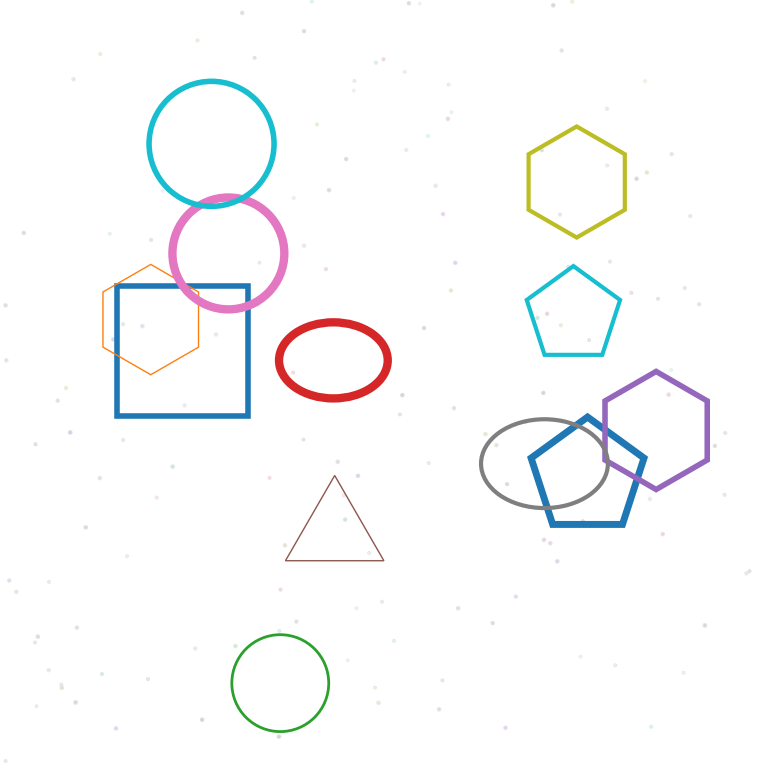[{"shape": "pentagon", "thickness": 2.5, "radius": 0.39, "center": [0.763, 0.381]}, {"shape": "square", "thickness": 2, "radius": 0.42, "center": [0.237, 0.544]}, {"shape": "hexagon", "thickness": 0.5, "radius": 0.36, "center": [0.196, 0.585]}, {"shape": "circle", "thickness": 1, "radius": 0.31, "center": [0.364, 0.113]}, {"shape": "oval", "thickness": 3, "radius": 0.35, "center": [0.433, 0.532]}, {"shape": "hexagon", "thickness": 2, "radius": 0.38, "center": [0.852, 0.441]}, {"shape": "triangle", "thickness": 0.5, "radius": 0.37, "center": [0.435, 0.309]}, {"shape": "circle", "thickness": 3, "radius": 0.36, "center": [0.297, 0.671]}, {"shape": "oval", "thickness": 1.5, "radius": 0.41, "center": [0.707, 0.398]}, {"shape": "hexagon", "thickness": 1.5, "radius": 0.36, "center": [0.749, 0.764]}, {"shape": "circle", "thickness": 2, "radius": 0.41, "center": [0.275, 0.813]}, {"shape": "pentagon", "thickness": 1.5, "radius": 0.32, "center": [0.745, 0.591]}]